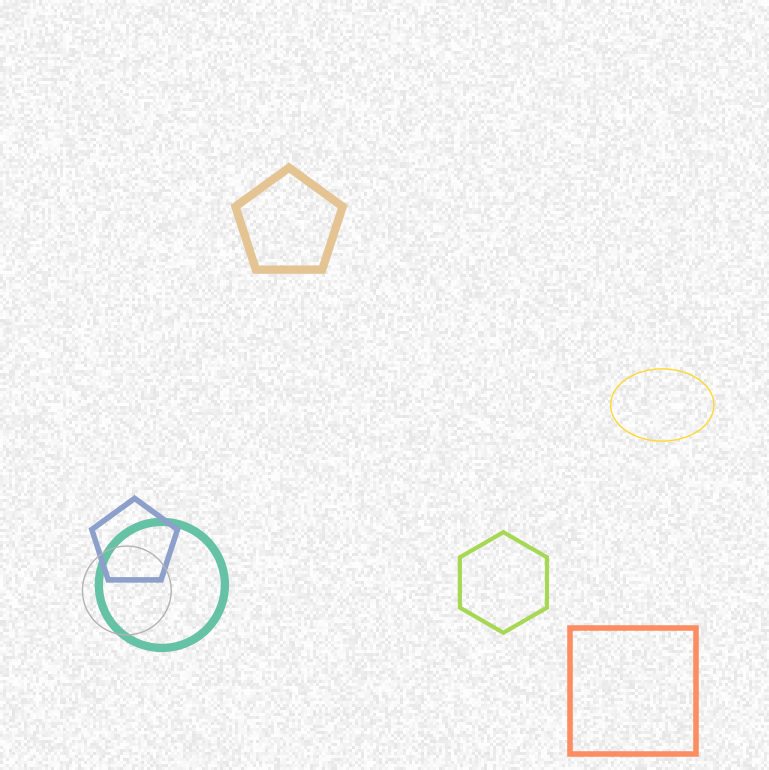[{"shape": "circle", "thickness": 3, "radius": 0.41, "center": [0.21, 0.24]}, {"shape": "square", "thickness": 2, "radius": 0.41, "center": [0.822, 0.102]}, {"shape": "pentagon", "thickness": 2, "radius": 0.29, "center": [0.175, 0.294]}, {"shape": "hexagon", "thickness": 1.5, "radius": 0.33, "center": [0.654, 0.244]}, {"shape": "oval", "thickness": 0.5, "radius": 0.34, "center": [0.86, 0.474]}, {"shape": "pentagon", "thickness": 3, "radius": 0.37, "center": [0.375, 0.709]}, {"shape": "circle", "thickness": 0.5, "radius": 0.29, "center": [0.165, 0.233]}]